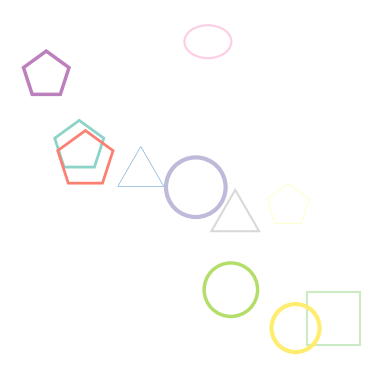[{"shape": "pentagon", "thickness": 2, "radius": 0.34, "center": [0.206, 0.62]}, {"shape": "pentagon", "thickness": 0.5, "radius": 0.29, "center": [0.749, 0.465]}, {"shape": "circle", "thickness": 3, "radius": 0.39, "center": [0.509, 0.514]}, {"shape": "pentagon", "thickness": 2, "radius": 0.38, "center": [0.222, 0.585]}, {"shape": "triangle", "thickness": 0.5, "radius": 0.35, "center": [0.366, 0.55]}, {"shape": "circle", "thickness": 2.5, "radius": 0.35, "center": [0.6, 0.248]}, {"shape": "oval", "thickness": 1.5, "radius": 0.3, "center": [0.54, 0.892]}, {"shape": "triangle", "thickness": 1.5, "radius": 0.36, "center": [0.611, 0.435]}, {"shape": "pentagon", "thickness": 2.5, "radius": 0.31, "center": [0.12, 0.805]}, {"shape": "square", "thickness": 1.5, "radius": 0.35, "center": [0.866, 0.172]}, {"shape": "circle", "thickness": 3, "radius": 0.31, "center": [0.768, 0.148]}]